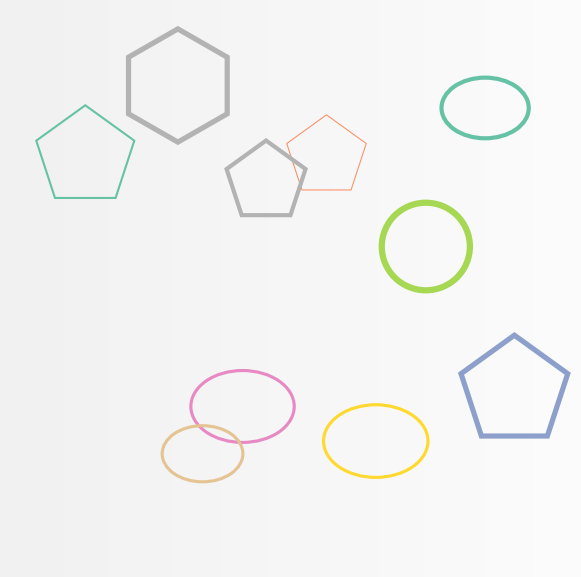[{"shape": "pentagon", "thickness": 1, "radius": 0.44, "center": [0.147, 0.728]}, {"shape": "oval", "thickness": 2, "radius": 0.38, "center": [0.835, 0.812]}, {"shape": "pentagon", "thickness": 0.5, "radius": 0.36, "center": [0.562, 0.728]}, {"shape": "pentagon", "thickness": 2.5, "radius": 0.48, "center": [0.885, 0.322]}, {"shape": "oval", "thickness": 1.5, "radius": 0.44, "center": [0.417, 0.295]}, {"shape": "circle", "thickness": 3, "radius": 0.38, "center": [0.733, 0.572]}, {"shape": "oval", "thickness": 1.5, "radius": 0.45, "center": [0.646, 0.235]}, {"shape": "oval", "thickness": 1.5, "radius": 0.35, "center": [0.348, 0.213]}, {"shape": "pentagon", "thickness": 2, "radius": 0.36, "center": [0.458, 0.684]}, {"shape": "hexagon", "thickness": 2.5, "radius": 0.49, "center": [0.306, 0.851]}]